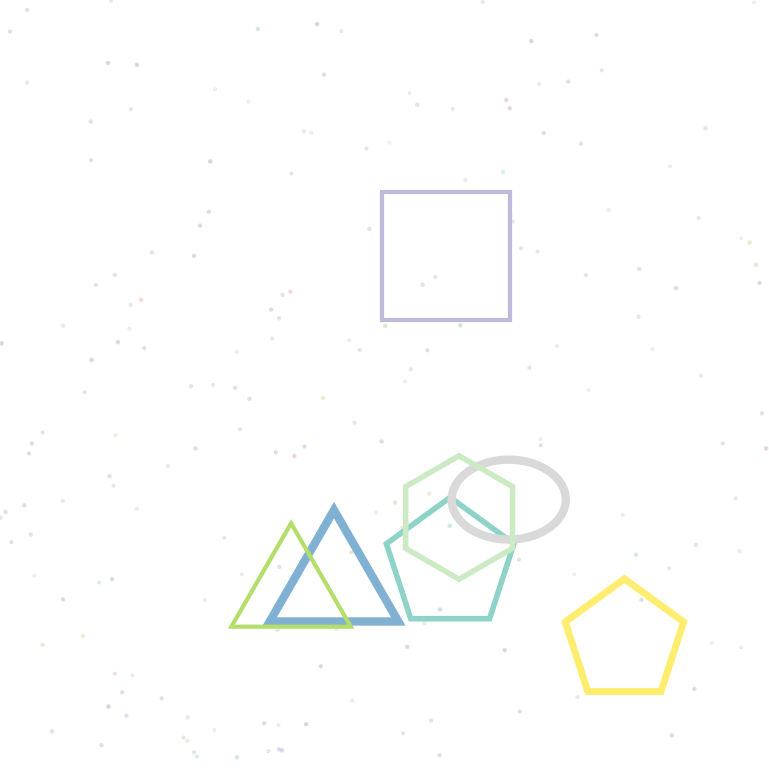[{"shape": "pentagon", "thickness": 2, "radius": 0.44, "center": [0.585, 0.267]}, {"shape": "square", "thickness": 1.5, "radius": 0.41, "center": [0.58, 0.668]}, {"shape": "triangle", "thickness": 3, "radius": 0.48, "center": [0.434, 0.241]}, {"shape": "triangle", "thickness": 1.5, "radius": 0.45, "center": [0.378, 0.231]}, {"shape": "oval", "thickness": 3, "radius": 0.37, "center": [0.661, 0.351]}, {"shape": "hexagon", "thickness": 2, "radius": 0.4, "center": [0.596, 0.328]}, {"shape": "pentagon", "thickness": 2.5, "radius": 0.4, "center": [0.811, 0.167]}]